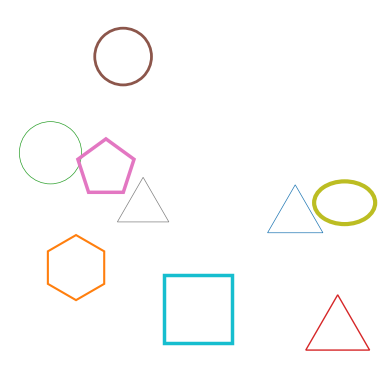[{"shape": "triangle", "thickness": 0.5, "radius": 0.42, "center": [0.767, 0.437]}, {"shape": "hexagon", "thickness": 1.5, "radius": 0.42, "center": [0.197, 0.305]}, {"shape": "circle", "thickness": 0.5, "radius": 0.4, "center": [0.131, 0.603]}, {"shape": "triangle", "thickness": 1, "radius": 0.48, "center": [0.877, 0.139]}, {"shape": "circle", "thickness": 2, "radius": 0.37, "center": [0.32, 0.853]}, {"shape": "pentagon", "thickness": 2.5, "radius": 0.38, "center": [0.275, 0.563]}, {"shape": "triangle", "thickness": 0.5, "radius": 0.39, "center": [0.372, 0.462]}, {"shape": "oval", "thickness": 3, "radius": 0.4, "center": [0.895, 0.473]}, {"shape": "square", "thickness": 2.5, "radius": 0.44, "center": [0.514, 0.197]}]